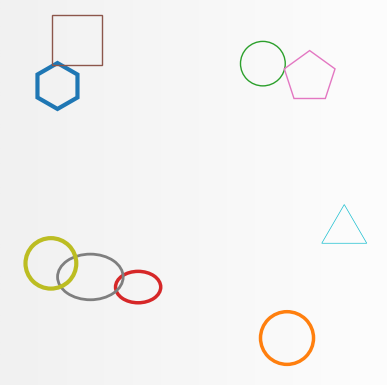[{"shape": "hexagon", "thickness": 3, "radius": 0.3, "center": [0.148, 0.777]}, {"shape": "circle", "thickness": 2.5, "radius": 0.34, "center": [0.741, 0.122]}, {"shape": "circle", "thickness": 1, "radius": 0.29, "center": [0.678, 0.835]}, {"shape": "oval", "thickness": 2.5, "radius": 0.29, "center": [0.356, 0.254]}, {"shape": "square", "thickness": 1, "radius": 0.32, "center": [0.199, 0.897]}, {"shape": "pentagon", "thickness": 1, "radius": 0.34, "center": [0.799, 0.8]}, {"shape": "oval", "thickness": 2, "radius": 0.42, "center": [0.233, 0.281]}, {"shape": "circle", "thickness": 3, "radius": 0.33, "center": [0.131, 0.316]}, {"shape": "triangle", "thickness": 0.5, "radius": 0.34, "center": [0.888, 0.402]}]